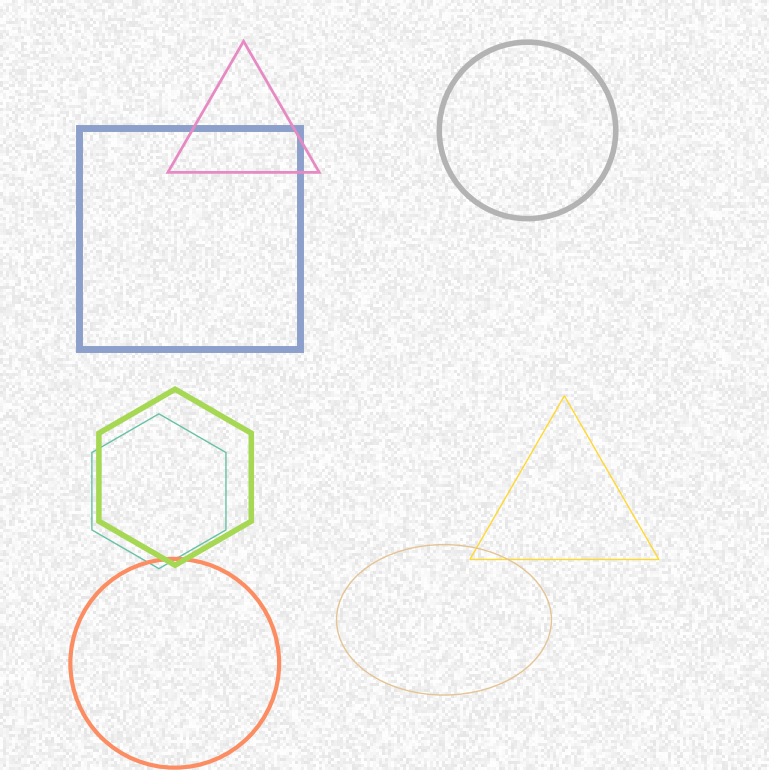[{"shape": "hexagon", "thickness": 0.5, "radius": 0.5, "center": [0.206, 0.362]}, {"shape": "circle", "thickness": 1.5, "radius": 0.68, "center": [0.227, 0.139]}, {"shape": "square", "thickness": 2.5, "radius": 0.72, "center": [0.246, 0.69]}, {"shape": "triangle", "thickness": 1, "radius": 0.57, "center": [0.316, 0.833]}, {"shape": "hexagon", "thickness": 2, "radius": 0.57, "center": [0.227, 0.38]}, {"shape": "triangle", "thickness": 0.5, "radius": 0.71, "center": [0.733, 0.344]}, {"shape": "oval", "thickness": 0.5, "radius": 0.7, "center": [0.577, 0.195]}, {"shape": "circle", "thickness": 2, "radius": 0.57, "center": [0.685, 0.831]}]